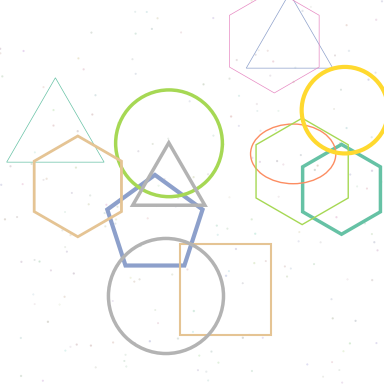[{"shape": "triangle", "thickness": 0.5, "radius": 0.73, "center": [0.144, 0.652]}, {"shape": "hexagon", "thickness": 2.5, "radius": 0.58, "center": [0.887, 0.508]}, {"shape": "oval", "thickness": 1, "radius": 0.55, "center": [0.762, 0.6]}, {"shape": "triangle", "thickness": 0.5, "radius": 0.65, "center": [0.752, 0.888]}, {"shape": "pentagon", "thickness": 3, "radius": 0.65, "center": [0.402, 0.416]}, {"shape": "hexagon", "thickness": 0.5, "radius": 0.67, "center": [0.713, 0.893]}, {"shape": "hexagon", "thickness": 1, "radius": 0.69, "center": [0.785, 0.555]}, {"shape": "circle", "thickness": 2.5, "radius": 0.69, "center": [0.439, 0.628]}, {"shape": "circle", "thickness": 3, "radius": 0.56, "center": [0.896, 0.714]}, {"shape": "square", "thickness": 1.5, "radius": 0.59, "center": [0.586, 0.247]}, {"shape": "hexagon", "thickness": 2, "radius": 0.65, "center": [0.202, 0.516]}, {"shape": "triangle", "thickness": 2.5, "radius": 0.54, "center": [0.438, 0.521]}, {"shape": "circle", "thickness": 2.5, "radius": 0.75, "center": [0.431, 0.231]}]